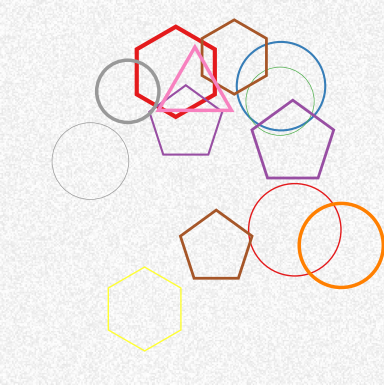[{"shape": "hexagon", "thickness": 3, "radius": 0.59, "center": [0.457, 0.813]}, {"shape": "circle", "thickness": 1, "radius": 0.6, "center": [0.766, 0.403]}, {"shape": "circle", "thickness": 1.5, "radius": 0.57, "center": [0.73, 0.776]}, {"shape": "circle", "thickness": 0.5, "radius": 0.44, "center": [0.727, 0.737]}, {"shape": "pentagon", "thickness": 1.5, "radius": 0.5, "center": [0.483, 0.679]}, {"shape": "pentagon", "thickness": 2, "radius": 0.56, "center": [0.761, 0.628]}, {"shape": "circle", "thickness": 2.5, "radius": 0.55, "center": [0.886, 0.362]}, {"shape": "hexagon", "thickness": 1, "radius": 0.54, "center": [0.376, 0.197]}, {"shape": "pentagon", "thickness": 2, "radius": 0.49, "center": [0.562, 0.356]}, {"shape": "hexagon", "thickness": 2, "radius": 0.48, "center": [0.608, 0.852]}, {"shape": "triangle", "thickness": 2.5, "radius": 0.55, "center": [0.506, 0.768]}, {"shape": "circle", "thickness": 2.5, "radius": 0.4, "center": [0.332, 0.763]}, {"shape": "circle", "thickness": 0.5, "radius": 0.5, "center": [0.235, 0.582]}]